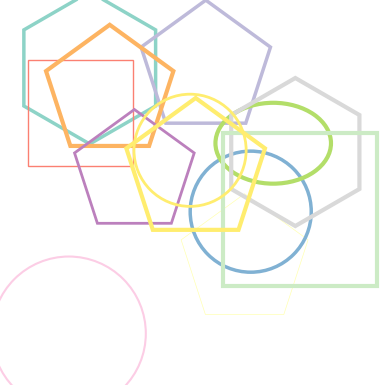[{"shape": "hexagon", "thickness": 2.5, "radius": 0.99, "center": [0.233, 0.824]}, {"shape": "pentagon", "thickness": 0.5, "radius": 0.87, "center": [0.635, 0.323]}, {"shape": "pentagon", "thickness": 2.5, "radius": 0.88, "center": [0.534, 0.823]}, {"shape": "square", "thickness": 1, "radius": 0.68, "center": [0.209, 0.706]}, {"shape": "circle", "thickness": 2.5, "radius": 0.79, "center": [0.651, 0.45]}, {"shape": "pentagon", "thickness": 3, "radius": 0.87, "center": [0.285, 0.762]}, {"shape": "oval", "thickness": 3, "radius": 0.75, "center": [0.71, 0.628]}, {"shape": "circle", "thickness": 1.5, "radius": 1.0, "center": [0.179, 0.134]}, {"shape": "hexagon", "thickness": 3, "radius": 0.96, "center": [0.767, 0.605]}, {"shape": "pentagon", "thickness": 2, "radius": 0.82, "center": [0.349, 0.552]}, {"shape": "square", "thickness": 3, "radius": 1.0, "center": [0.779, 0.457]}, {"shape": "circle", "thickness": 2, "radius": 0.73, "center": [0.494, 0.61]}, {"shape": "pentagon", "thickness": 3, "radius": 0.95, "center": [0.508, 0.556]}]